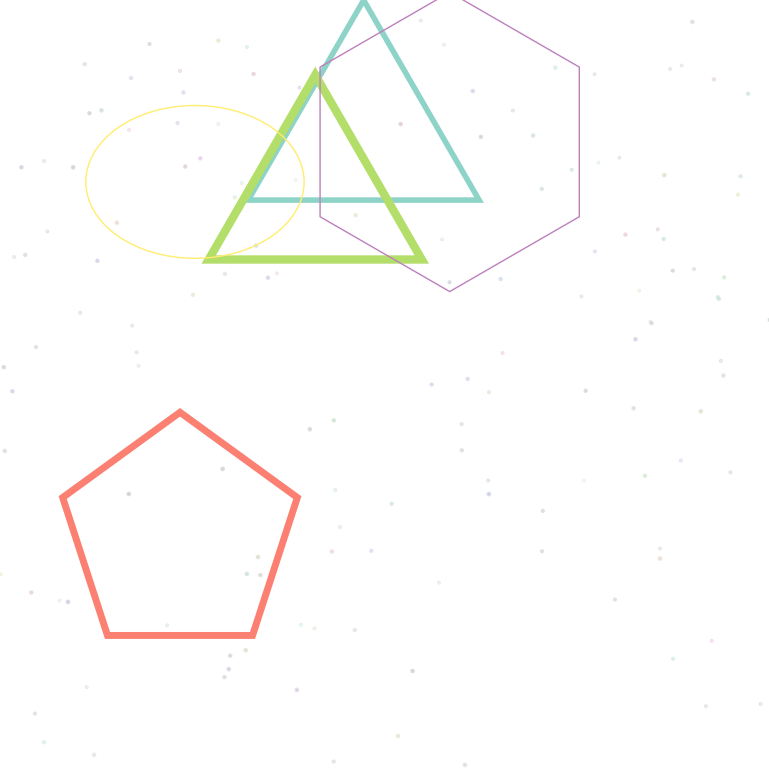[{"shape": "triangle", "thickness": 2, "radius": 0.87, "center": [0.472, 0.827]}, {"shape": "pentagon", "thickness": 2.5, "radius": 0.8, "center": [0.234, 0.304]}, {"shape": "triangle", "thickness": 3, "radius": 0.8, "center": [0.409, 0.743]}, {"shape": "hexagon", "thickness": 0.5, "radius": 0.97, "center": [0.584, 0.816]}, {"shape": "oval", "thickness": 0.5, "radius": 0.71, "center": [0.253, 0.764]}]